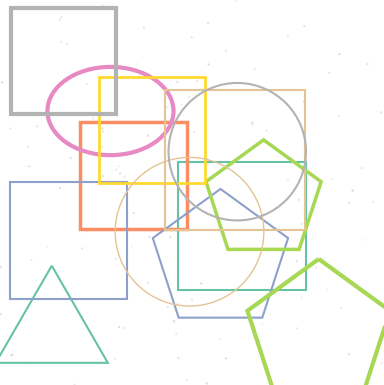[{"shape": "square", "thickness": 1.5, "radius": 0.83, "center": [0.629, 0.412]}, {"shape": "triangle", "thickness": 1.5, "radius": 0.84, "center": [0.134, 0.142]}, {"shape": "square", "thickness": 2.5, "radius": 0.69, "center": [0.348, 0.545]}, {"shape": "square", "thickness": 1.5, "radius": 0.76, "center": [0.177, 0.375]}, {"shape": "pentagon", "thickness": 1.5, "radius": 0.92, "center": [0.573, 0.324]}, {"shape": "oval", "thickness": 3, "radius": 0.82, "center": [0.287, 0.712]}, {"shape": "pentagon", "thickness": 2.5, "radius": 0.79, "center": [0.685, 0.479]}, {"shape": "pentagon", "thickness": 3, "radius": 0.97, "center": [0.828, 0.133]}, {"shape": "square", "thickness": 2, "radius": 0.69, "center": [0.395, 0.661]}, {"shape": "square", "thickness": 1.5, "radius": 0.91, "center": [0.611, 0.583]}, {"shape": "circle", "thickness": 1, "radius": 0.97, "center": [0.492, 0.398]}, {"shape": "square", "thickness": 3, "radius": 0.69, "center": [0.165, 0.843]}, {"shape": "circle", "thickness": 1.5, "radius": 0.89, "center": [0.616, 0.606]}]